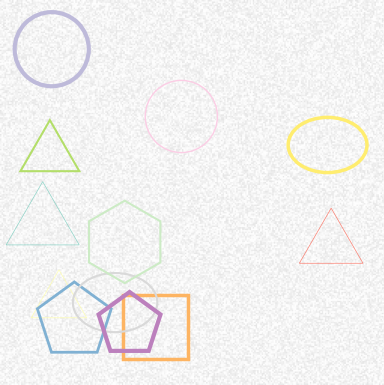[{"shape": "triangle", "thickness": 0.5, "radius": 0.55, "center": [0.111, 0.419]}, {"shape": "triangle", "thickness": 0.5, "radius": 0.42, "center": [0.153, 0.216]}, {"shape": "circle", "thickness": 3, "radius": 0.48, "center": [0.134, 0.872]}, {"shape": "triangle", "thickness": 0.5, "radius": 0.48, "center": [0.86, 0.364]}, {"shape": "pentagon", "thickness": 2, "radius": 0.5, "center": [0.193, 0.167]}, {"shape": "square", "thickness": 2.5, "radius": 0.42, "center": [0.404, 0.15]}, {"shape": "triangle", "thickness": 1.5, "radius": 0.44, "center": [0.13, 0.6]}, {"shape": "circle", "thickness": 1, "radius": 0.47, "center": [0.471, 0.697]}, {"shape": "oval", "thickness": 1.5, "radius": 0.55, "center": [0.299, 0.214]}, {"shape": "pentagon", "thickness": 3, "radius": 0.42, "center": [0.337, 0.157]}, {"shape": "hexagon", "thickness": 1.5, "radius": 0.53, "center": [0.324, 0.372]}, {"shape": "oval", "thickness": 2.5, "radius": 0.51, "center": [0.851, 0.623]}]